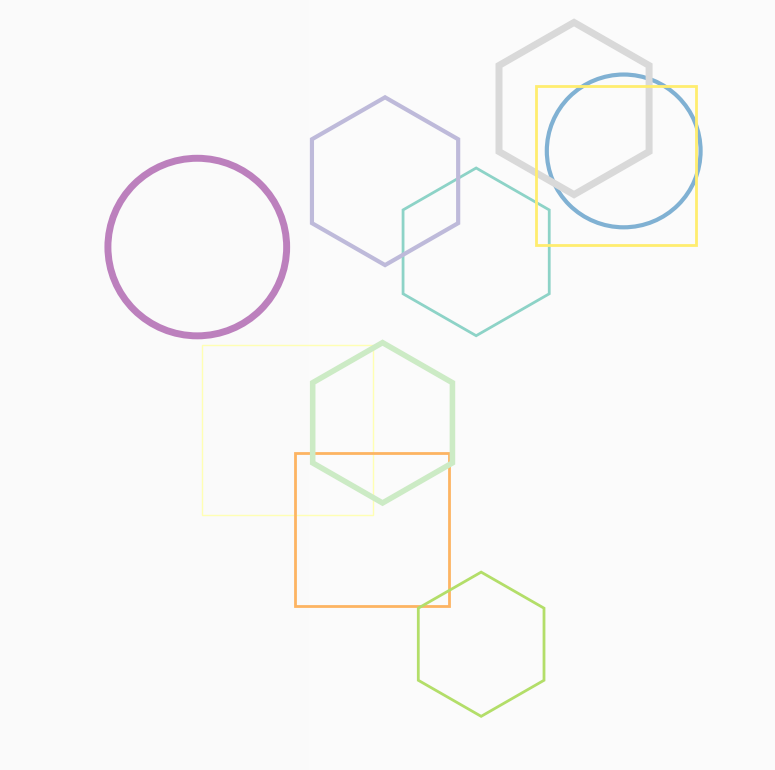[{"shape": "hexagon", "thickness": 1, "radius": 0.54, "center": [0.614, 0.673]}, {"shape": "square", "thickness": 0.5, "radius": 0.55, "center": [0.371, 0.442]}, {"shape": "hexagon", "thickness": 1.5, "radius": 0.54, "center": [0.497, 0.765]}, {"shape": "circle", "thickness": 1.5, "radius": 0.5, "center": [0.805, 0.804]}, {"shape": "square", "thickness": 1, "radius": 0.5, "center": [0.48, 0.312]}, {"shape": "hexagon", "thickness": 1, "radius": 0.47, "center": [0.621, 0.163]}, {"shape": "hexagon", "thickness": 2.5, "radius": 0.56, "center": [0.741, 0.859]}, {"shape": "circle", "thickness": 2.5, "radius": 0.58, "center": [0.255, 0.679]}, {"shape": "hexagon", "thickness": 2, "radius": 0.52, "center": [0.494, 0.451]}, {"shape": "square", "thickness": 1, "radius": 0.52, "center": [0.795, 0.785]}]